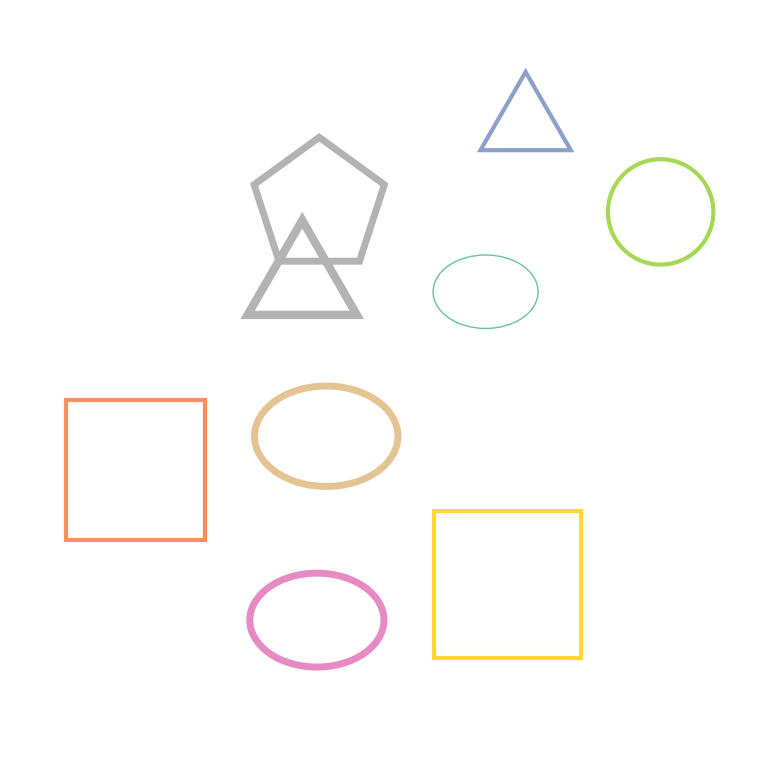[{"shape": "oval", "thickness": 0.5, "radius": 0.34, "center": [0.631, 0.621]}, {"shape": "square", "thickness": 1.5, "radius": 0.45, "center": [0.176, 0.39]}, {"shape": "triangle", "thickness": 1.5, "radius": 0.34, "center": [0.683, 0.839]}, {"shape": "oval", "thickness": 2.5, "radius": 0.44, "center": [0.412, 0.195]}, {"shape": "circle", "thickness": 1.5, "radius": 0.34, "center": [0.858, 0.725]}, {"shape": "square", "thickness": 1.5, "radius": 0.48, "center": [0.659, 0.241]}, {"shape": "oval", "thickness": 2.5, "radius": 0.47, "center": [0.424, 0.433]}, {"shape": "triangle", "thickness": 3, "radius": 0.41, "center": [0.393, 0.632]}, {"shape": "pentagon", "thickness": 2.5, "radius": 0.44, "center": [0.415, 0.733]}]